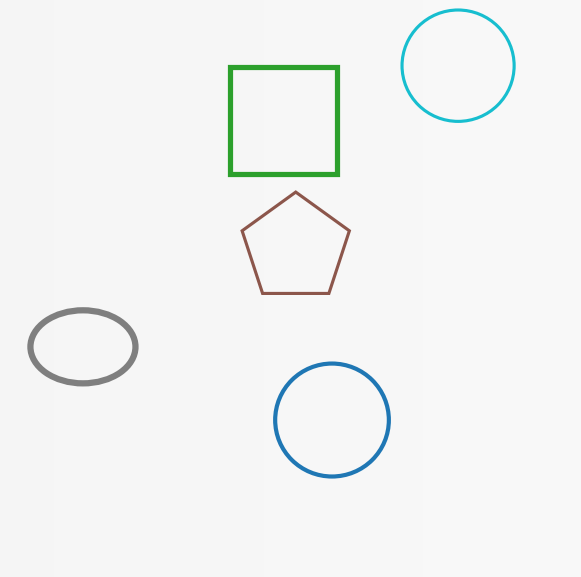[{"shape": "circle", "thickness": 2, "radius": 0.49, "center": [0.571, 0.272]}, {"shape": "square", "thickness": 2.5, "radius": 0.46, "center": [0.487, 0.791]}, {"shape": "pentagon", "thickness": 1.5, "radius": 0.49, "center": [0.509, 0.569]}, {"shape": "oval", "thickness": 3, "radius": 0.45, "center": [0.143, 0.399]}, {"shape": "circle", "thickness": 1.5, "radius": 0.48, "center": [0.788, 0.885]}]